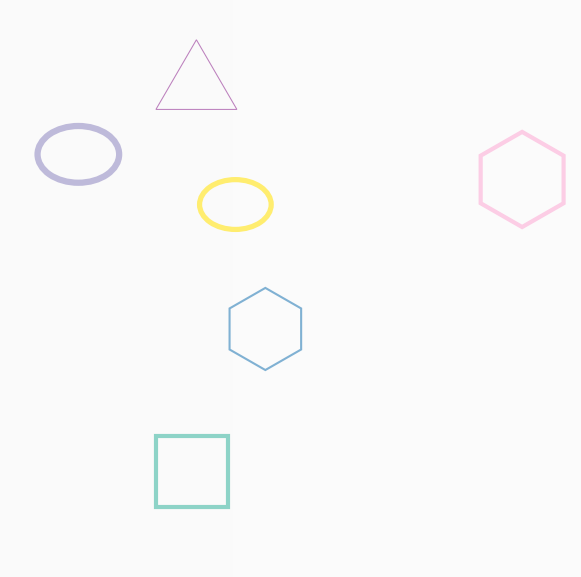[{"shape": "square", "thickness": 2, "radius": 0.31, "center": [0.331, 0.183]}, {"shape": "oval", "thickness": 3, "radius": 0.35, "center": [0.135, 0.732]}, {"shape": "hexagon", "thickness": 1, "radius": 0.36, "center": [0.457, 0.429]}, {"shape": "hexagon", "thickness": 2, "radius": 0.41, "center": [0.898, 0.688]}, {"shape": "triangle", "thickness": 0.5, "radius": 0.4, "center": [0.338, 0.85]}, {"shape": "oval", "thickness": 2.5, "radius": 0.31, "center": [0.405, 0.645]}]